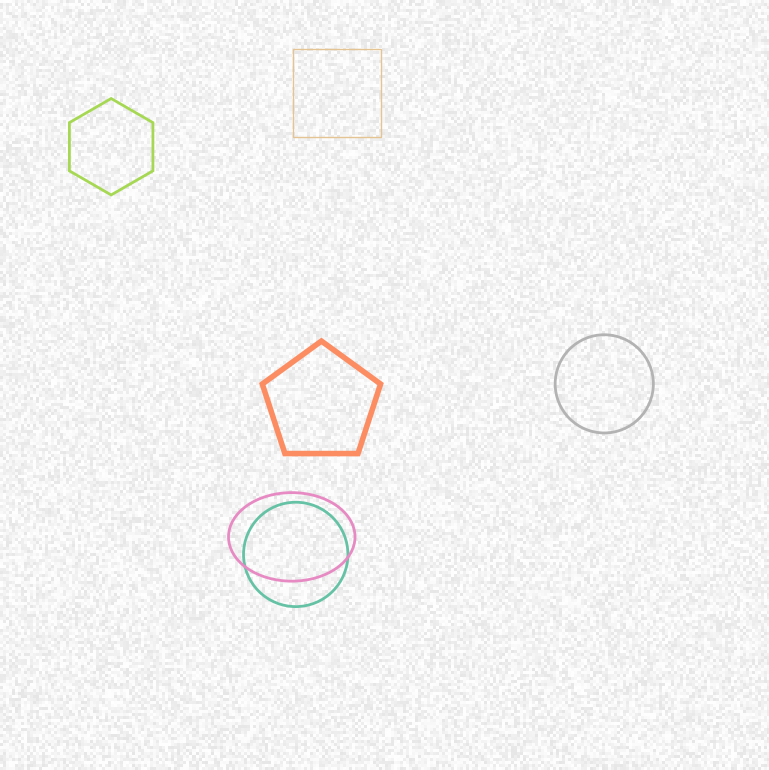[{"shape": "circle", "thickness": 1, "radius": 0.34, "center": [0.384, 0.28]}, {"shape": "pentagon", "thickness": 2, "radius": 0.4, "center": [0.417, 0.476]}, {"shape": "oval", "thickness": 1, "radius": 0.41, "center": [0.379, 0.303]}, {"shape": "hexagon", "thickness": 1, "radius": 0.31, "center": [0.144, 0.809]}, {"shape": "square", "thickness": 0.5, "radius": 0.29, "center": [0.438, 0.879]}, {"shape": "circle", "thickness": 1, "radius": 0.32, "center": [0.785, 0.501]}]